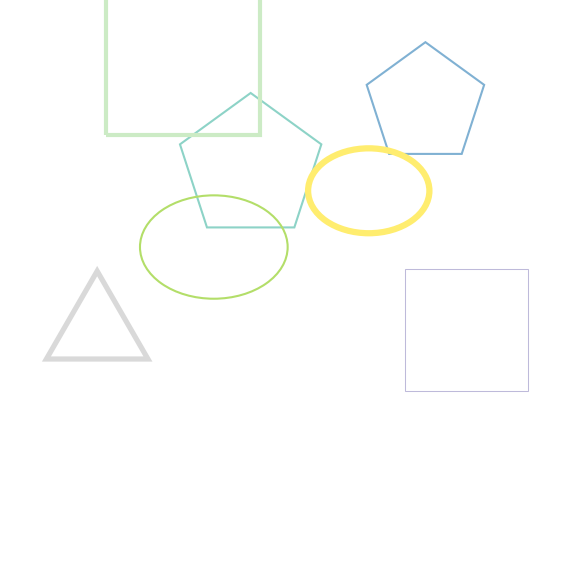[{"shape": "pentagon", "thickness": 1, "radius": 0.64, "center": [0.434, 0.709]}, {"shape": "square", "thickness": 0.5, "radius": 0.53, "center": [0.808, 0.428]}, {"shape": "pentagon", "thickness": 1, "radius": 0.53, "center": [0.737, 0.819]}, {"shape": "oval", "thickness": 1, "radius": 0.64, "center": [0.37, 0.571]}, {"shape": "triangle", "thickness": 2.5, "radius": 0.51, "center": [0.168, 0.428]}, {"shape": "square", "thickness": 2, "radius": 0.67, "center": [0.317, 0.9]}, {"shape": "oval", "thickness": 3, "radius": 0.53, "center": [0.639, 0.669]}]